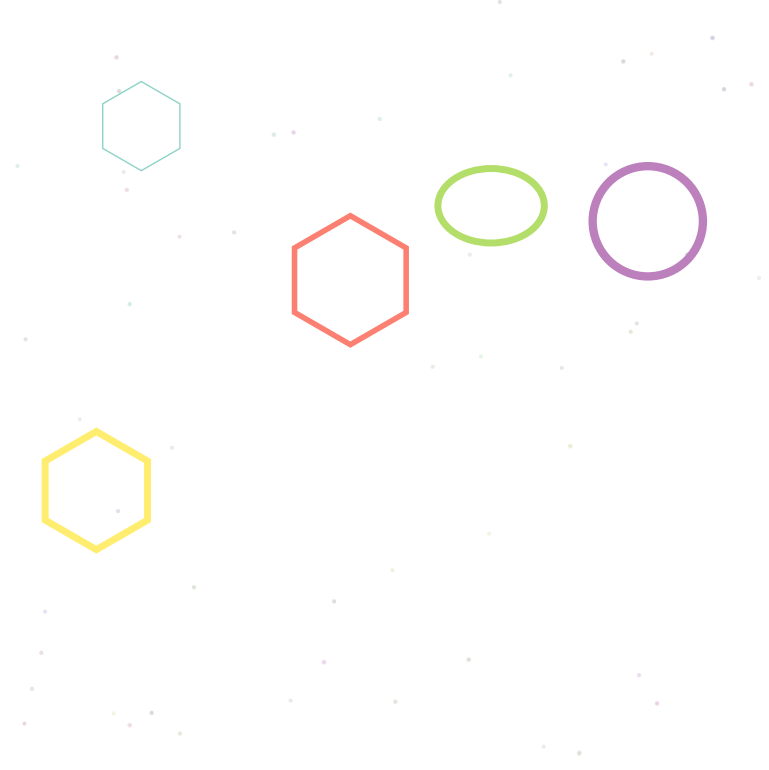[{"shape": "hexagon", "thickness": 0.5, "radius": 0.29, "center": [0.184, 0.836]}, {"shape": "hexagon", "thickness": 2, "radius": 0.42, "center": [0.455, 0.636]}, {"shape": "oval", "thickness": 2.5, "radius": 0.35, "center": [0.638, 0.733]}, {"shape": "circle", "thickness": 3, "radius": 0.36, "center": [0.841, 0.713]}, {"shape": "hexagon", "thickness": 2.5, "radius": 0.38, "center": [0.125, 0.363]}]